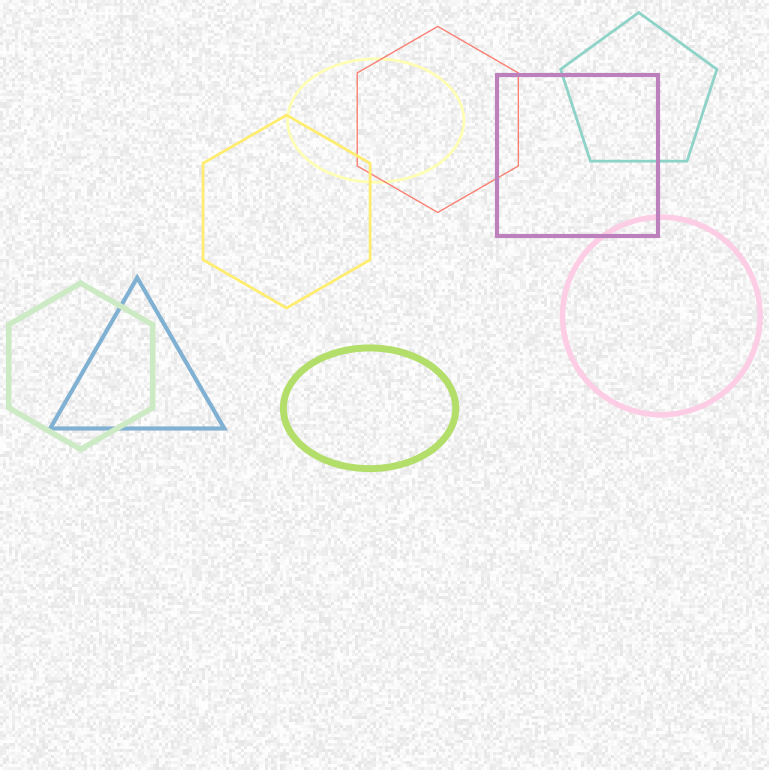[{"shape": "pentagon", "thickness": 1, "radius": 0.53, "center": [0.83, 0.877]}, {"shape": "oval", "thickness": 1, "radius": 0.57, "center": [0.488, 0.843]}, {"shape": "hexagon", "thickness": 0.5, "radius": 0.6, "center": [0.569, 0.845]}, {"shape": "triangle", "thickness": 1.5, "radius": 0.65, "center": [0.178, 0.509]}, {"shape": "oval", "thickness": 2.5, "radius": 0.56, "center": [0.48, 0.47]}, {"shape": "circle", "thickness": 2, "radius": 0.64, "center": [0.859, 0.59]}, {"shape": "square", "thickness": 1.5, "radius": 0.52, "center": [0.75, 0.798]}, {"shape": "hexagon", "thickness": 2, "radius": 0.54, "center": [0.105, 0.524]}, {"shape": "hexagon", "thickness": 1, "radius": 0.63, "center": [0.372, 0.725]}]